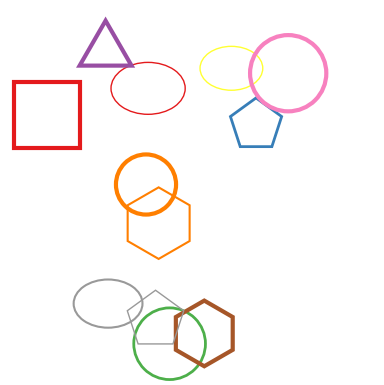[{"shape": "oval", "thickness": 1, "radius": 0.48, "center": [0.385, 0.771]}, {"shape": "square", "thickness": 3, "radius": 0.43, "center": [0.121, 0.701]}, {"shape": "pentagon", "thickness": 2, "radius": 0.35, "center": [0.665, 0.676]}, {"shape": "circle", "thickness": 2, "radius": 0.47, "center": [0.441, 0.107]}, {"shape": "triangle", "thickness": 3, "radius": 0.39, "center": [0.274, 0.868]}, {"shape": "circle", "thickness": 3, "radius": 0.39, "center": [0.379, 0.521]}, {"shape": "hexagon", "thickness": 1.5, "radius": 0.46, "center": [0.412, 0.42]}, {"shape": "oval", "thickness": 1, "radius": 0.41, "center": [0.601, 0.823]}, {"shape": "hexagon", "thickness": 3, "radius": 0.43, "center": [0.531, 0.134]}, {"shape": "circle", "thickness": 3, "radius": 0.5, "center": [0.749, 0.81]}, {"shape": "pentagon", "thickness": 1, "radius": 0.39, "center": [0.404, 0.169]}, {"shape": "oval", "thickness": 1.5, "radius": 0.45, "center": [0.281, 0.211]}]